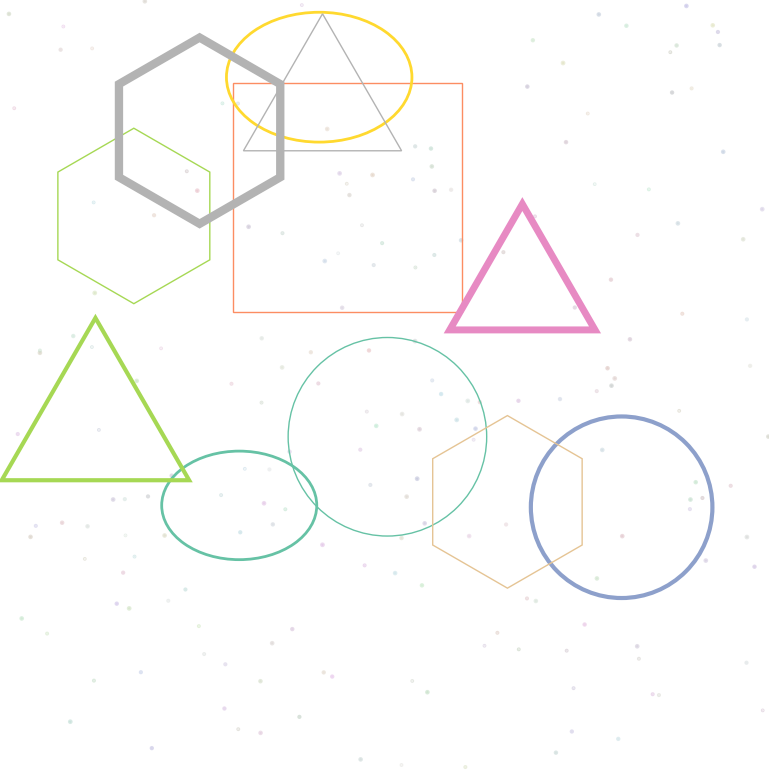[{"shape": "circle", "thickness": 0.5, "radius": 0.64, "center": [0.503, 0.433]}, {"shape": "oval", "thickness": 1, "radius": 0.5, "center": [0.311, 0.344]}, {"shape": "square", "thickness": 0.5, "radius": 0.74, "center": [0.452, 0.744]}, {"shape": "circle", "thickness": 1.5, "radius": 0.59, "center": [0.807, 0.341]}, {"shape": "triangle", "thickness": 2.5, "radius": 0.54, "center": [0.678, 0.626]}, {"shape": "triangle", "thickness": 1.5, "radius": 0.7, "center": [0.124, 0.447]}, {"shape": "hexagon", "thickness": 0.5, "radius": 0.57, "center": [0.174, 0.72]}, {"shape": "oval", "thickness": 1, "radius": 0.6, "center": [0.415, 0.9]}, {"shape": "hexagon", "thickness": 0.5, "radius": 0.56, "center": [0.659, 0.348]}, {"shape": "triangle", "thickness": 0.5, "radius": 0.59, "center": [0.419, 0.863]}, {"shape": "hexagon", "thickness": 3, "radius": 0.6, "center": [0.259, 0.83]}]